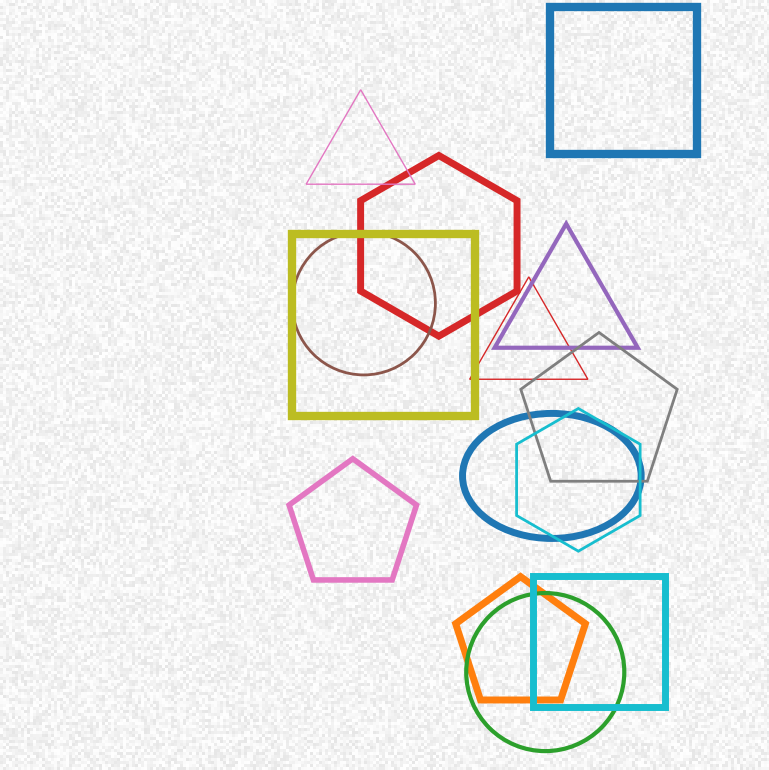[{"shape": "oval", "thickness": 2.5, "radius": 0.58, "center": [0.717, 0.382]}, {"shape": "square", "thickness": 3, "radius": 0.48, "center": [0.809, 0.896]}, {"shape": "pentagon", "thickness": 2.5, "radius": 0.44, "center": [0.676, 0.163]}, {"shape": "circle", "thickness": 1.5, "radius": 0.51, "center": [0.708, 0.127]}, {"shape": "hexagon", "thickness": 2.5, "radius": 0.59, "center": [0.57, 0.681]}, {"shape": "triangle", "thickness": 0.5, "radius": 0.44, "center": [0.687, 0.552]}, {"shape": "triangle", "thickness": 1.5, "radius": 0.54, "center": [0.735, 0.602]}, {"shape": "circle", "thickness": 1, "radius": 0.47, "center": [0.472, 0.606]}, {"shape": "triangle", "thickness": 0.5, "radius": 0.41, "center": [0.468, 0.802]}, {"shape": "pentagon", "thickness": 2, "radius": 0.44, "center": [0.458, 0.317]}, {"shape": "pentagon", "thickness": 1, "radius": 0.53, "center": [0.778, 0.461]}, {"shape": "square", "thickness": 3, "radius": 0.59, "center": [0.498, 0.578]}, {"shape": "square", "thickness": 2.5, "radius": 0.43, "center": [0.778, 0.167]}, {"shape": "hexagon", "thickness": 1, "radius": 0.46, "center": [0.751, 0.377]}]